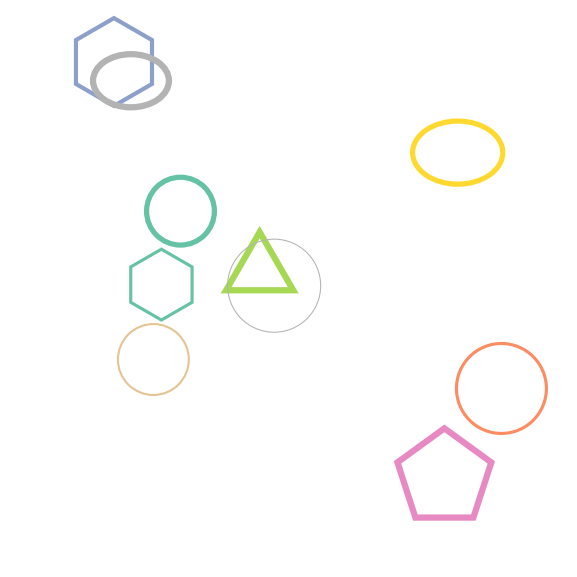[{"shape": "hexagon", "thickness": 1.5, "radius": 0.31, "center": [0.279, 0.506]}, {"shape": "circle", "thickness": 2.5, "radius": 0.29, "center": [0.313, 0.634]}, {"shape": "circle", "thickness": 1.5, "radius": 0.39, "center": [0.868, 0.326]}, {"shape": "hexagon", "thickness": 2, "radius": 0.38, "center": [0.197, 0.892]}, {"shape": "pentagon", "thickness": 3, "radius": 0.43, "center": [0.769, 0.172]}, {"shape": "triangle", "thickness": 3, "radius": 0.34, "center": [0.45, 0.53]}, {"shape": "oval", "thickness": 2.5, "radius": 0.39, "center": [0.793, 0.735]}, {"shape": "circle", "thickness": 1, "radius": 0.31, "center": [0.266, 0.377]}, {"shape": "circle", "thickness": 0.5, "radius": 0.4, "center": [0.475, 0.504]}, {"shape": "oval", "thickness": 3, "radius": 0.33, "center": [0.227, 0.859]}]